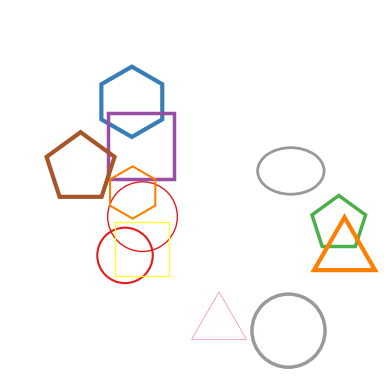[{"shape": "circle", "thickness": 1.5, "radius": 0.36, "center": [0.325, 0.337]}, {"shape": "circle", "thickness": 1, "radius": 0.45, "center": [0.37, 0.437]}, {"shape": "hexagon", "thickness": 3, "radius": 0.46, "center": [0.342, 0.736]}, {"shape": "pentagon", "thickness": 2.5, "radius": 0.37, "center": [0.88, 0.419]}, {"shape": "square", "thickness": 2.5, "radius": 0.43, "center": [0.367, 0.621]}, {"shape": "hexagon", "thickness": 1.5, "radius": 0.34, "center": [0.345, 0.5]}, {"shape": "triangle", "thickness": 3, "radius": 0.46, "center": [0.895, 0.344]}, {"shape": "square", "thickness": 1, "radius": 0.35, "center": [0.368, 0.354]}, {"shape": "pentagon", "thickness": 3, "radius": 0.46, "center": [0.209, 0.564]}, {"shape": "triangle", "thickness": 0.5, "radius": 0.41, "center": [0.569, 0.159]}, {"shape": "oval", "thickness": 2, "radius": 0.43, "center": [0.755, 0.556]}, {"shape": "circle", "thickness": 2.5, "radius": 0.47, "center": [0.749, 0.141]}]